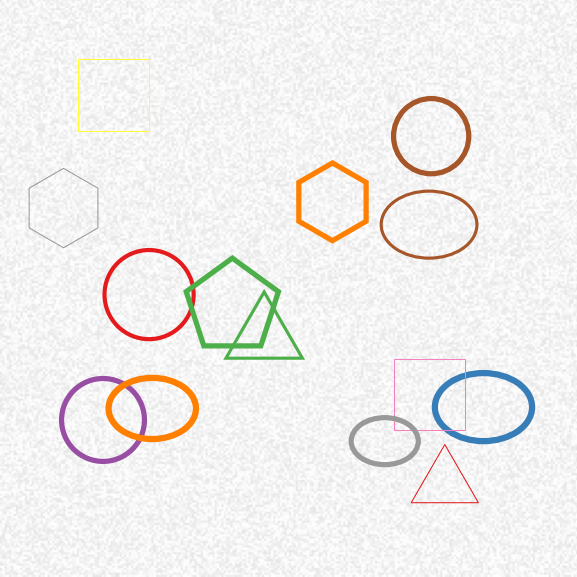[{"shape": "circle", "thickness": 2, "radius": 0.39, "center": [0.258, 0.489]}, {"shape": "triangle", "thickness": 0.5, "radius": 0.34, "center": [0.77, 0.162]}, {"shape": "oval", "thickness": 3, "radius": 0.42, "center": [0.837, 0.294]}, {"shape": "triangle", "thickness": 1.5, "radius": 0.38, "center": [0.457, 0.417]}, {"shape": "pentagon", "thickness": 2.5, "radius": 0.42, "center": [0.402, 0.468]}, {"shape": "circle", "thickness": 2.5, "radius": 0.36, "center": [0.178, 0.272]}, {"shape": "oval", "thickness": 3, "radius": 0.38, "center": [0.264, 0.292]}, {"shape": "hexagon", "thickness": 2.5, "radius": 0.34, "center": [0.576, 0.65]}, {"shape": "square", "thickness": 0.5, "radius": 0.31, "center": [0.197, 0.834]}, {"shape": "circle", "thickness": 2.5, "radius": 0.33, "center": [0.747, 0.763]}, {"shape": "oval", "thickness": 1.5, "radius": 0.41, "center": [0.743, 0.61]}, {"shape": "square", "thickness": 0.5, "radius": 0.31, "center": [0.744, 0.316]}, {"shape": "hexagon", "thickness": 0.5, "radius": 0.34, "center": [0.11, 0.639]}, {"shape": "oval", "thickness": 2.5, "radius": 0.29, "center": [0.666, 0.235]}]